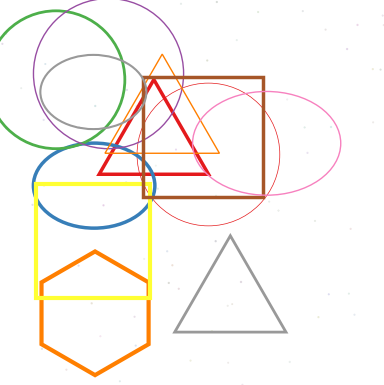[{"shape": "circle", "thickness": 0.5, "radius": 0.93, "center": [0.541, 0.599]}, {"shape": "triangle", "thickness": 2.5, "radius": 0.82, "center": [0.4, 0.629]}, {"shape": "oval", "thickness": 2.5, "radius": 0.79, "center": [0.245, 0.518]}, {"shape": "circle", "thickness": 2, "radius": 0.9, "center": [0.145, 0.793]}, {"shape": "circle", "thickness": 1, "radius": 0.97, "center": [0.282, 0.809]}, {"shape": "hexagon", "thickness": 3, "radius": 0.8, "center": [0.247, 0.186]}, {"shape": "triangle", "thickness": 1, "radius": 0.86, "center": [0.421, 0.688]}, {"shape": "square", "thickness": 3, "radius": 0.74, "center": [0.241, 0.375]}, {"shape": "square", "thickness": 2.5, "radius": 0.78, "center": [0.527, 0.645]}, {"shape": "oval", "thickness": 1, "radius": 0.96, "center": [0.693, 0.628]}, {"shape": "triangle", "thickness": 2, "radius": 0.83, "center": [0.598, 0.221]}, {"shape": "oval", "thickness": 1.5, "radius": 0.69, "center": [0.243, 0.761]}]